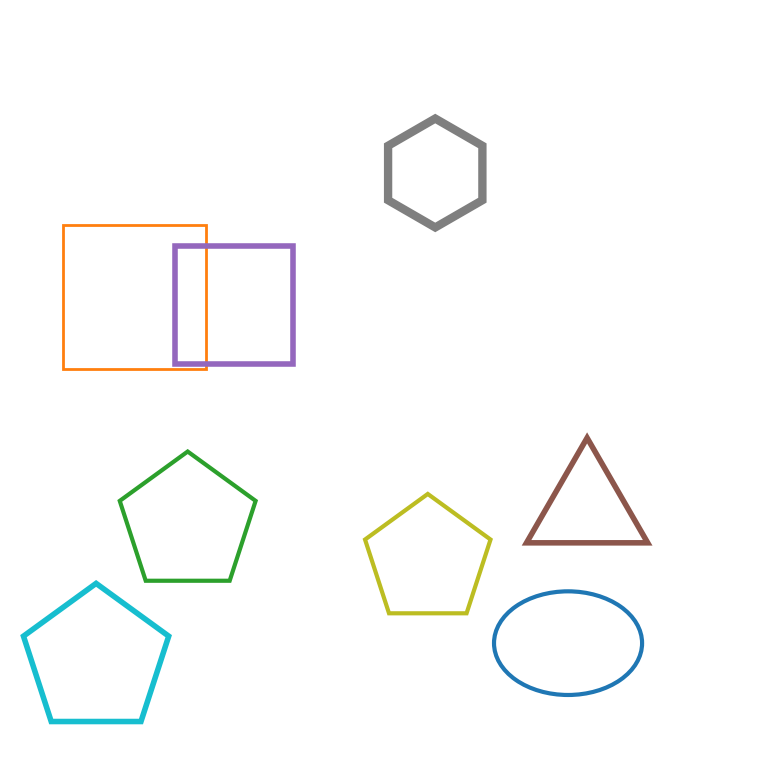[{"shape": "oval", "thickness": 1.5, "radius": 0.48, "center": [0.738, 0.165]}, {"shape": "square", "thickness": 1, "radius": 0.47, "center": [0.175, 0.614]}, {"shape": "pentagon", "thickness": 1.5, "radius": 0.46, "center": [0.244, 0.321]}, {"shape": "square", "thickness": 2, "radius": 0.38, "center": [0.304, 0.604]}, {"shape": "triangle", "thickness": 2, "radius": 0.45, "center": [0.762, 0.34]}, {"shape": "hexagon", "thickness": 3, "radius": 0.35, "center": [0.565, 0.775]}, {"shape": "pentagon", "thickness": 1.5, "radius": 0.43, "center": [0.556, 0.273]}, {"shape": "pentagon", "thickness": 2, "radius": 0.5, "center": [0.125, 0.143]}]